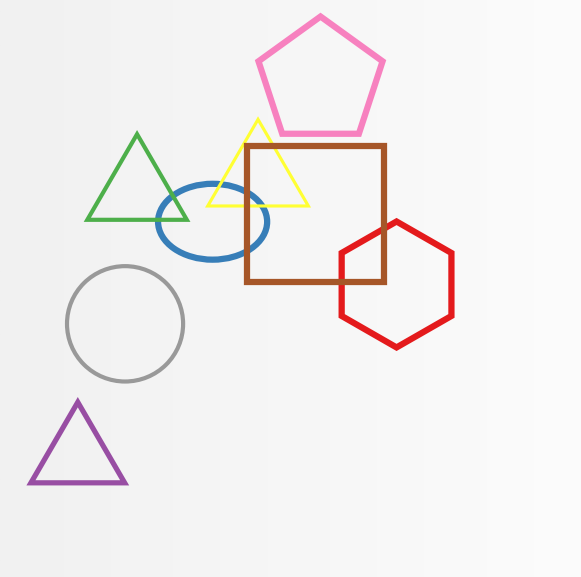[{"shape": "hexagon", "thickness": 3, "radius": 0.55, "center": [0.682, 0.507]}, {"shape": "oval", "thickness": 3, "radius": 0.47, "center": [0.366, 0.615]}, {"shape": "triangle", "thickness": 2, "radius": 0.49, "center": [0.236, 0.668]}, {"shape": "triangle", "thickness": 2.5, "radius": 0.47, "center": [0.134, 0.21]}, {"shape": "triangle", "thickness": 1.5, "radius": 0.5, "center": [0.444, 0.692]}, {"shape": "square", "thickness": 3, "radius": 0.59, "center": [0.542, 0.629]}, {"shape": "pentagon", "thickness": 3, "radius": 0.56, "center": [0.551, 0.858]}, {"shape": "circle", "thickness": 2, "radius": 0.5, "center": [0.215, 0.438]}]